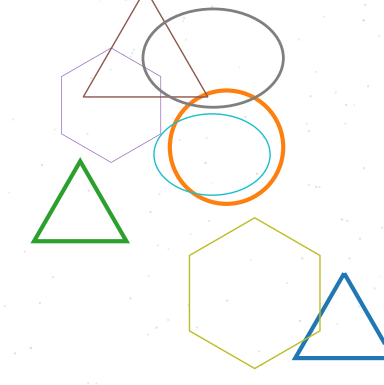[{"shape": "triangle", "thickness": 3, "radius": 0.73, "center": [0.894, 0.143]}, {"shape": "circle", "thickness": 3, "radius": 0.74, "center": [0.588, 0.618]}, {"shape": "triangle", "thickness": 3, "radius": 0.69, "center": [0.208, 0.443]}, {"shape": "hexagon", "thickness": 0.5, "radius": 0.74, "center": [0.289, 0.727]}, {"shape": "triangle", "thickness": 1, "radius": 0.93, "center": [0.378, 0.842]}, {"shape": "oval", "thickness": 2, "radius": 0.91, "center": [0.554, 0.849]}, {"shape": "hexagon", "thickness": 1, "radius": 0.98, "center": [0.662, 0.239]}, {"shape": "oval", "thickness": 1, "radius": 0.75, "center": [0.551, 0.599]}]